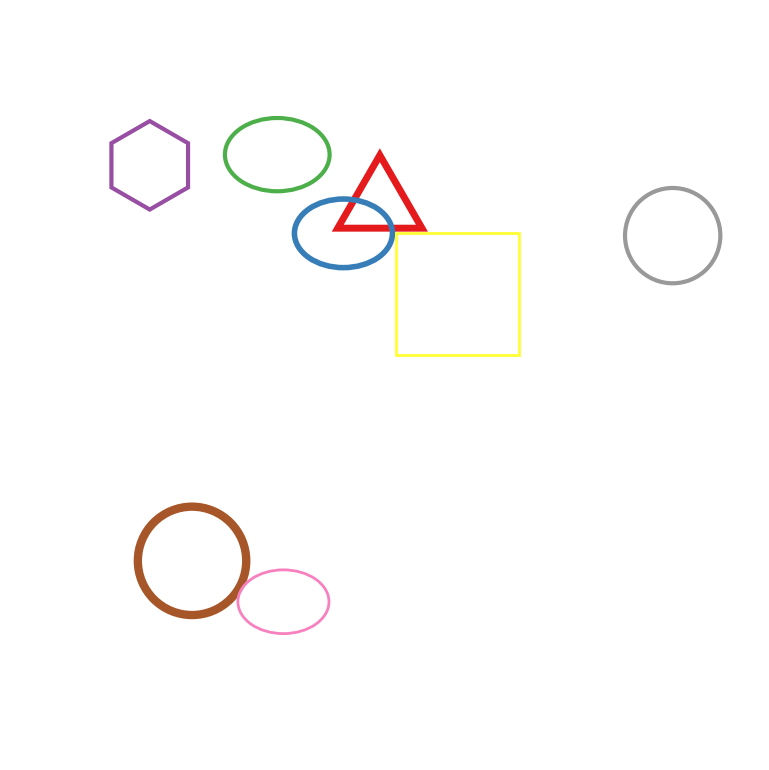[{"shape": "triangle", "thickness": 2.5, "radius": 0.32, "center": [0.493, 0.735]}, {"shape": "oval", "thickness": 2, "radius": 0.32, "center": [0.446, 0.697]}, {"shape": "oval", "thickness": 1.5, "radius": 0.34, "center": [0.36, 0.799]}, {"shape": "hexagon", "thickness": 1.5, "radius": 0.29, "center": [0.194, 0.785]}, {"shape": "square", "thickness": 1, "radius": 0.4, "center": [0.594, 0.618]}, {"shape": "circle", "thickness": 3, "radius": 0.35, "center": [0.249, 0.272]}, {"shape": "oval", "thickness": 1, "radius": 0.3, "center": [0.368, 0.219]}, {"shape": "circle", "thickness": 1.5, "radius": 0.31, "center": [0.874, 0.694]}]